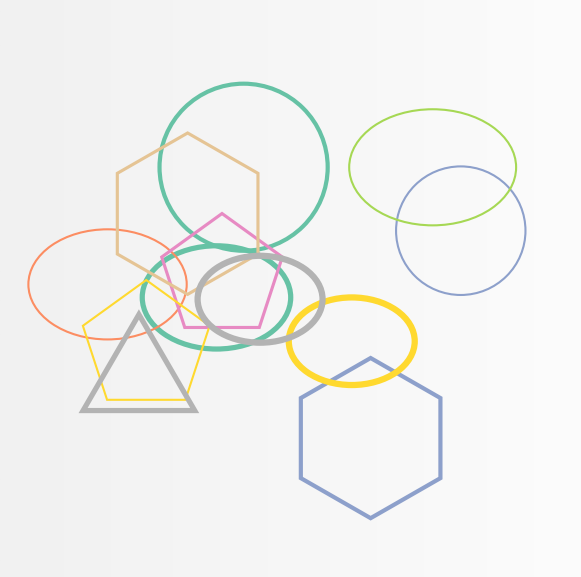[{"shape": "oval", "thickness": 2.5, "radius": 0.64, "center": [0.372, 0.484]}, {"shape": "circle", "thickness": 2, "radius": 0.72, "center": [0.419, 0.71]}, {"shape": "oval", "thickness": 1, "radius": 0.68, "center": [0.185, 0.507]}, {"shape": "hexagon", "thickness": 2, "radius": 0.69, "center": [0.638, 0.241]}, {"shape": "circle", "thickness": 1, "radius": 0.56, "center": [0.793, 0.6]}, {"shape": "pentagon", "thickness": 1.5, "radius": 0.55, "center": [0.382, 0.52]}, {"shape": "oval", "thickness": 1, "radius": 0.72, "center": [0.744, 0.709]}, {"shape": "oval", "thickness": 3, "radius": 0.54, "center": [0.605, 0.408]}, {"shape": "pentagon", "thickness": 1, "radius": 0.57, "center": [0.252, 0.4]}, {"shape": "hexagon", "thickness": 1.5, "radius": 0.7, "center": [0.323, 0.629]}, {"shape": "oval", "thickness": 3, "radius": 0.54, "center": [0.447, 0.481]}, {"shape": "triangle", "thickness": 2.5, "radius": 0.55, "center": [0.239, 0.344]}]